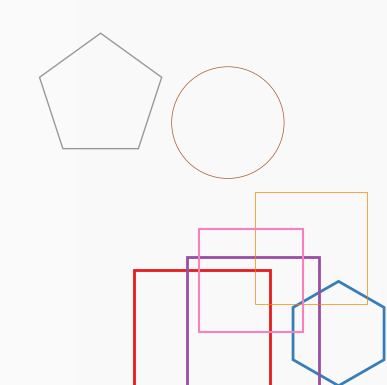[{"shape": "square", "thickness": 2, "radius": 0.88, "center": [0.522, 0.124]}, {"shape": "hexagon", "thickness": 2, "radius": 0.68, "center": [0.874, 0.134]}, {"shape": "square", "thickness": 2, "radius": 0.85, "center": [0.652, 0.163]}, {"shape": "square", "thickness": 0.5, "radius": 0.73, "center": [0.802, 0.356]}, {"shape": "circle", "thickness": 0.5, "radius": 0.73, "center": [0.588, 0.682]}, {"shape": "square", "thickness": 1.5, "radius": 0.67, "center": [0.647, 0.272]}, {"shape": "pentagon", "thickness": 1, "radius": 0.83, "center": [0.26, 0.748]}]